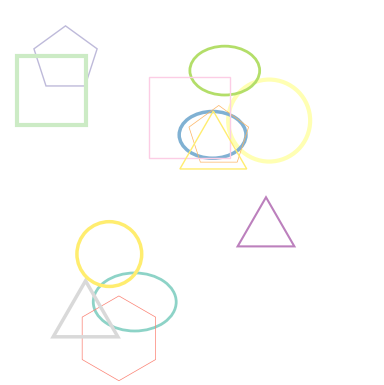[{"shape": "oval", "thickness": 2, "radius": 0.54, "center": [0.35, 0.216]}, {"shape": "circle", "thickness": 3, "radius": 0.53, "center": [0.699, 0.687]}, {"shape": "pentagon", "thickness": 1, "radius": 0.43, "center": [0.17, 0.847]}, {"shape": "hexagon", "thickness": 0.5, "radius": 0.55, "center": [0.309, 0.121]}, {"shape": "oval", "thickness": 2.5, "radius": 0.43, "center": [0.552, 0.65]}, {"shape": "pentagon", "thickness": 0.5, "radius": 0.41, "center": [0.568, 0.645]}, {"shape": "oval", "thickness": 2, "radius": 0.45, "center": [0.584, 0.817]}, {"shape": "square", "thickness": 1, "radius": 0.53, "center": [0.493, 0.695]}, {"shape": "triangle", "thickness": 2.5, "radius": 0.48, "center": [0.222, 0.174]}, {"shape": "triangle", "thickness": 1.5, "radius": 0.43, "center": [0.691, 0.403]}, {"shape": "square", "thickness": 3, "radius": 0.45, "center": [0.134, 0.765]}, {"shape": "triangle", "thickness": 1, "radius": 0.5, "center": [0.554, 0.611]}, {"shape": "circle", "thickness": 2.5, "radius": 0.42, "center": [0.284, 0.34]}]